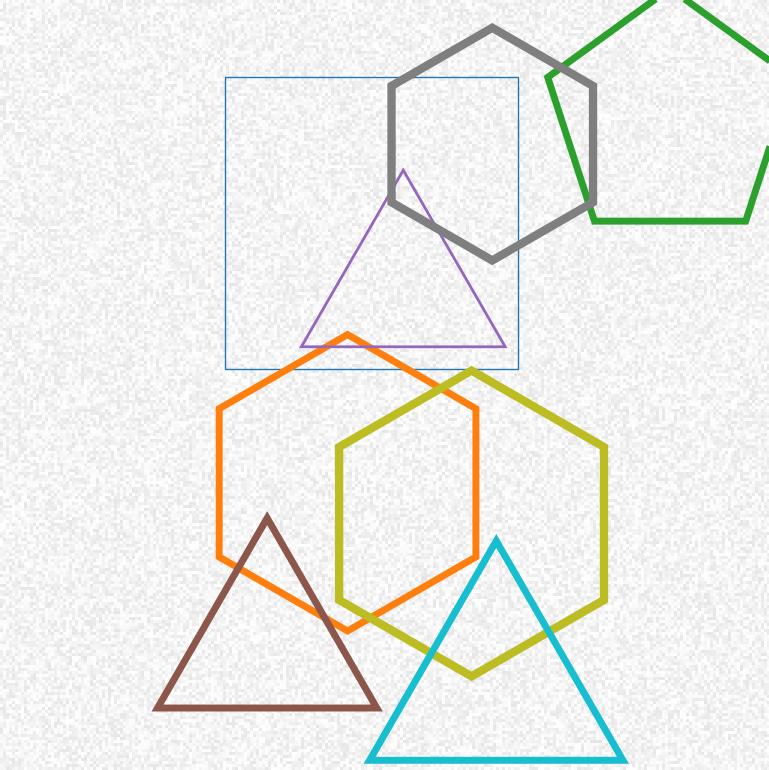[{"shape": "square", "thickness": 0.5, "radius": 0.95, "center": [0.482, 0.71]}, {"shape": "hexagon", "thickness": 2.5, "radius": 0.96, "center": [0.451, 0.373]}, {"shape": "pentagon", "thickness": 2.5, "radius": 0.84, "center": [0.87, 0.848]}, {"shape": "triangle", "thickness": 1, "radius": 0.76, "center": [0.524, 0.626]}, {"shape": "triangle", "thickness": 2.5, "radius": 0.82, "center": [0.347, 0.163]}, {"shape": "hexagon", "thickness": 3, "radius": 0.76, "center": [0.639, 0.813]}, {"shape": "hexagon", "thickness": 3, "radius": 0.99, "center": [0.612, 0.32]}, {"shape": "triangle", "thickness": 2.5, "radius": 0.95, "center": [0.644, 0.108]}]